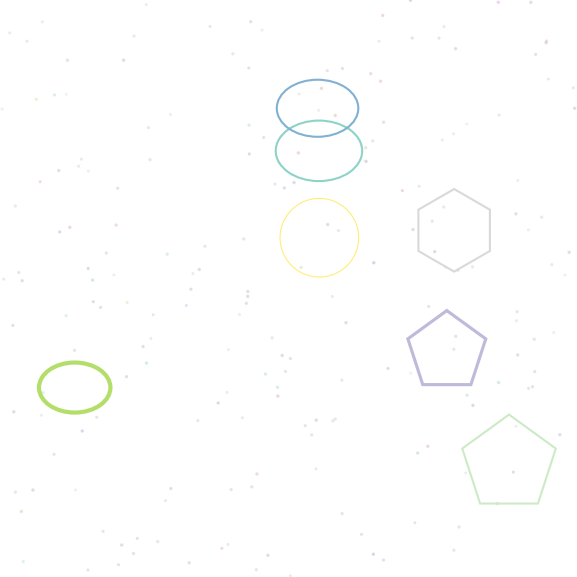[{"shape": "oval", "thickness": 1, "radius": 0.37, "center": [0.552, 0.738]}, {"shape": "pentagon", "thickness": 1.5, "radius": 0.35, "center": [0.774, 0.39]}, {"shape": "oval", "thickness": 1, "radius": 0.35, "center": [0.55, 0.812]}, {"shape": "oval", "thickness": 2, "radius": 0.31, "center": [0.129, 0.328]}, {"shape": "hexagon", "thickness": 1, "radius": 0.36, "center": [0.786, 0.6]}, {"shape": "pentagon", "thickness": 1, "radius": 0.43, "center": [0.881, 0.196]}, {"shape": "circle", "thickness": 0.5, "radius": 0.34, "center": [0.553, 0.588]}]